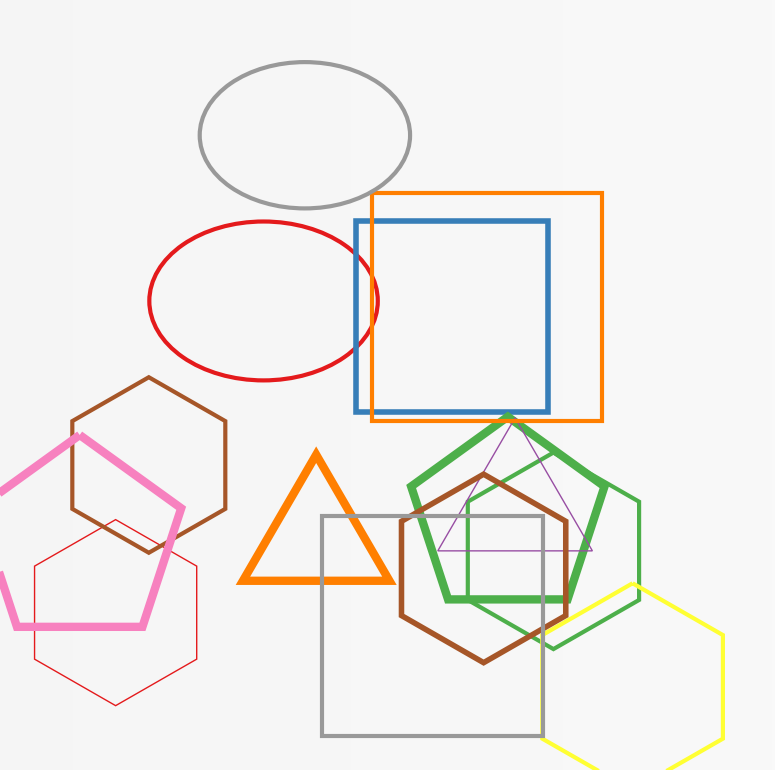[{"shape": "hexagon", "thickness": 0.5, "radius": 0.6, "center": [0.149, 0.204]}, {"shape": "oval", "thickness": 1.5, "radius": 0.74, "center": [0.34, 0.609]}, {"shape": "square", "thickness": 2, "radius": 0.62, "center": [0.583, 0.589]}, {"shape": "pentagon", "thickness": 3, "radius": 0.66, "center": [0.655, 0.328]}, {"shape": "hexagon", "thickness": 1.5, "radius": 0.64, "center": [0.714, 0.285]}, {"shape": "triangle", "thickness": 0.5, "radius": 0.58, "center": [0.665, 0.342]}, {"shape": "triangle", "thickness": 3, "radius": 0.55, "center": [0.408, 0.3]}, {"shape": "square", "thickness": 1.5, "radius": 0.74, "center": [0.629, 0.602]}, {"shape": "hexagon", "thickness": 1.5, "radius": 0.67, "center": [0.816, 0.108]}, {"shape": "hexagon", "thickness": 2, "radius": 0.61, "center": [0.624, 0.262]}, {"shape": "hexagon", "thickness": 1.5, "radius": 0.57, "center": [0.192, 0.396]}, {"shape": "pentagon", "thickness": 3, "radius": 0.69, "center": [0.103, 0.297]}, {"shape": "square", "thickness": 1.5, "radius": 0.71, "center": [0.558, 0.188]}, {"shape": "oval", "thickness": 1.5, "radius": 0.68, "center": [0.393, 0.824]}]